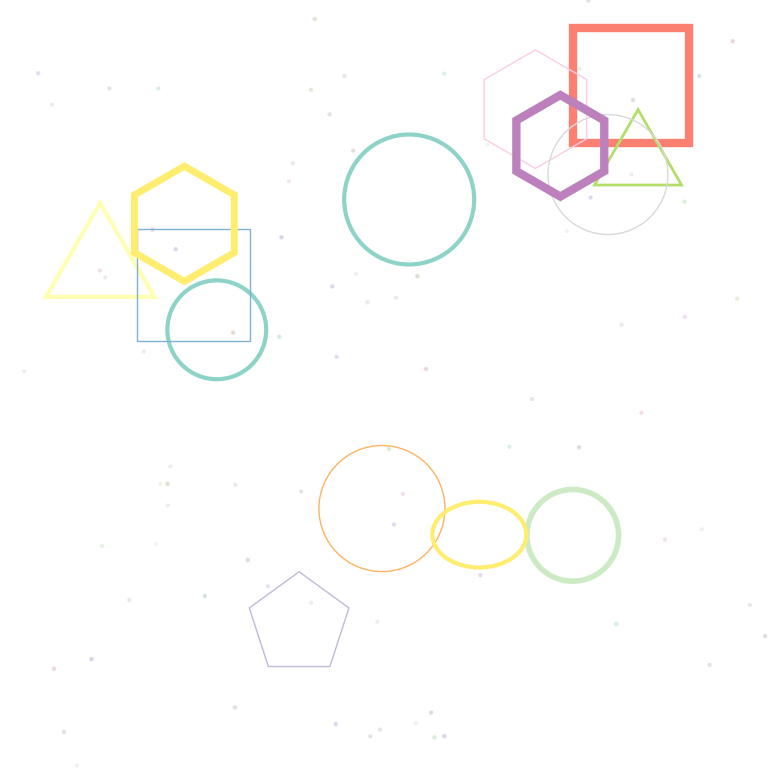[{"shape": "circle", "thickness": 1.5, "radius": 0.32, "center": [0.282, 0.572]}, {"shape": "circle", "thickness": 1.5, "radius": 0.42, "center": [0.531, 0.741]}, {"shape": "triangle", "thickness": 1.5, "radius": 0.41, "center": [0.13, 0.655]}, {"shape": "pentagon", "thickness": 0.5, "radius": 0.34, "center": [0.388, 0.189]}, {"shape": "square", "thickness": 3, "radius": 0.38, "center": [0.819, 0.889]}, {"shape": "square", "thickness": 0.5, "radius": 0.37, "center": [0.251, 0.63]}, {"shape": "circle", "thickness": 0.5, "radius": 0.41, "center": [0.496, 0.34]}, {"shape": "triangle", "thickness": 1, "radius": 0.33, "center": [0.829, 0.792]}, {"shape": "hexagon", "thickness": 0.5, "radius": 0.38, "center": [0.695, 0.858]}, {"shape": "circle", "thickness": 0.5, "radius": 0.39, "center": [0.79, 0.773]}, {"shape": "hexagon", "thickness": 3, "radius": 0.33, "center": [0.728, 0.811]}, {"shape": "circle", "thickness": 2, "radius": 0.3, "center": [0.744, 0.305]}, {"shape": "hexagon", "thickness": 2.5, "radius": 0.37, "center": [0.239, 0.709]}, {"shape": "oval", "thickness": 1.5, "radius": 0.3, "center": [0.622, 0.306]}]